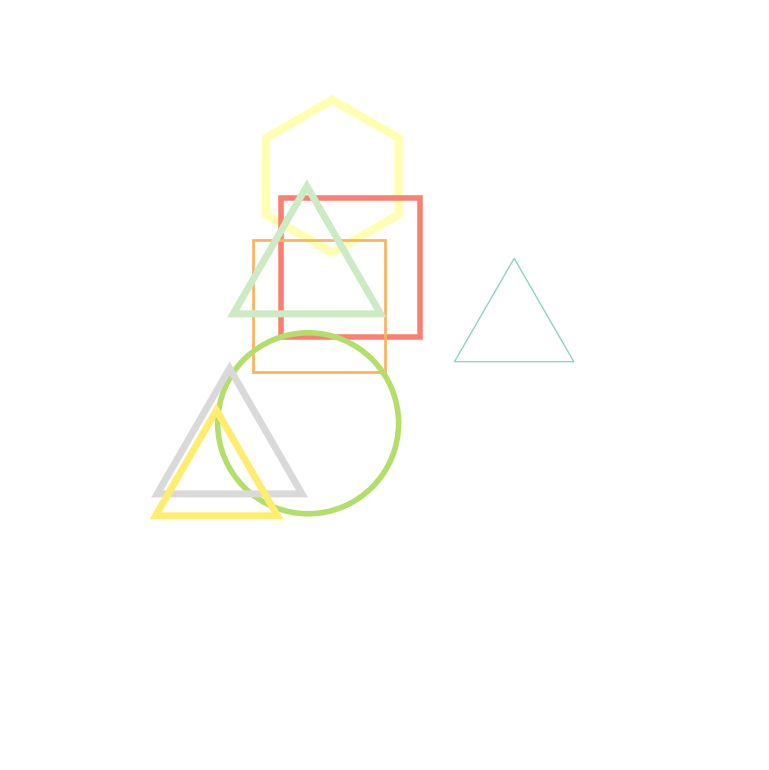[{"shape": "triangle", "thickness": 0.5, "radius": 0.45, "center": [0.668, 0.575]}, {"shape": "hexagon", "thickness": 3, "radius": 0.5, "center": [0.432, 0.771]}, {"shape": "square", "thickness": 2, "radius": 0.45, "center": [0.455, 0.653]}, {"shape": "square", "thickness": 1, "radius": 0.43, "center": [0.415, 0.603]}, {"shape": "circle", "thickness": 2, "radius": 0.59, "center": [0.4, 0.45]}, {"shape": "triangle", "thickness": 2.5, "radius": 0.54, "center": [0.298, 0.413]}, {"shape": "triangle", "thickness": 2.5, "radius": 0.55, "center": [0.399, 0.648]}, {"shape": "triangle", "thickness": 2.5, "radius": 0.46, "center": [0.281, 0.376]}]